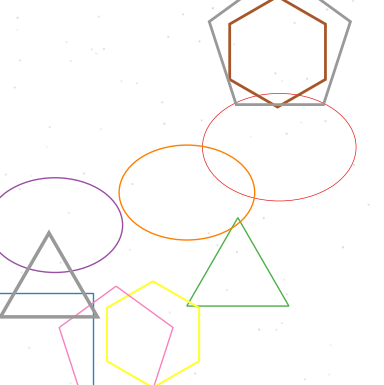[{"shape": "oval", "thickness": 0.5, "radius": 1.0, "center": [0.725, 0.618]}, {"shape": "square", "thickness": 1, "radius": 0.67, "center": [0.107, 0.106]}, {"shape": "triangle", "thickness": 1, "radius": 0.77, "center": [0.618, 0.282]}, {"shape": "oval", "thickness": 1, "radius": 0.88, "center": [0.143, 0.415]}, {"shape": "oval", "thickness": 1, "radius": 0.88, "center": [0.485, 0.5]}, {"shape": "hexagon", "thickness": 1.5, "radius": 0.69, "center": [0.397, 0.131]}, {"shape": "hexagon", "thickness": 2, "radius": 0.72, "center": [0.721, 0.866]}, {"shape": "pentagon", "thickness": 1, "radius": 0.78, "center": [0.302, 0.101]}, {"shape": "triangle", "thickness": 2.5, "radius": 0.73, "center": [0.127, 0.25]}, {"shape": "pentagon", "thickness": 2, "radius": 0.96, "center": [0.727, 0.884]}]